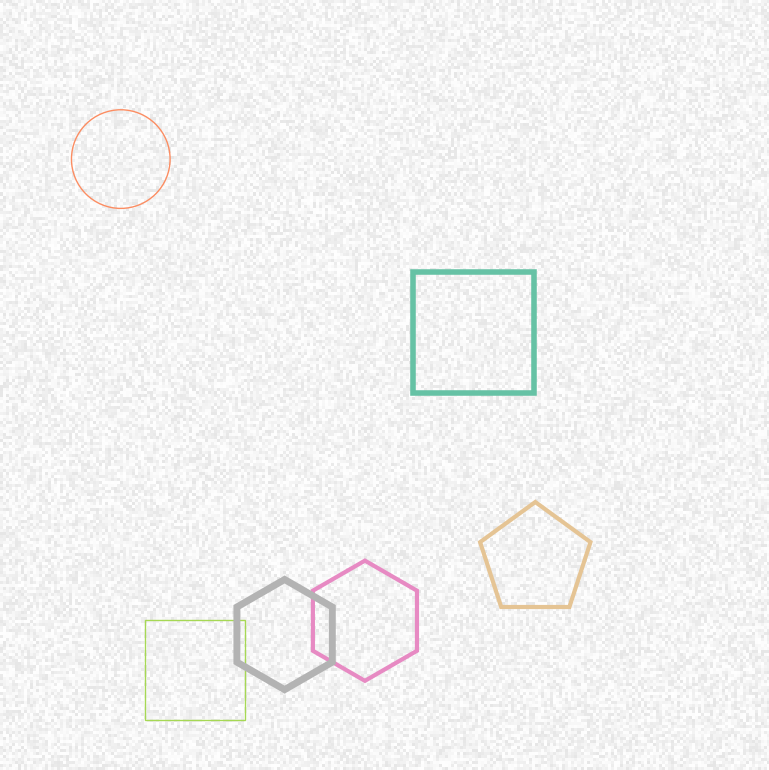[{"shape": "square", "thickness": 2, "radius": 0.39, "center": [0.615, 0.568]}, {"shape": "circle", "thickness": 0.5, "radius": 0.32, "center": [0.157, 0.793]}, {"shape": "hexagon", "thickness": 1.5, "radius": 0.39, "center": [0.474, 0.194]}, {"shape": "square", "thickness": 0.5, "radius": 0.32, "center": [0.254, 0.13]}, {"shape": "pentagon", "thickness": 1.5, "radius": 0.38, "center": [0.695, 0.273]}, {"shape": "hexagon", "thickness": 2.5, "radius": 0.36, "center": [0.37, 0.176]}]